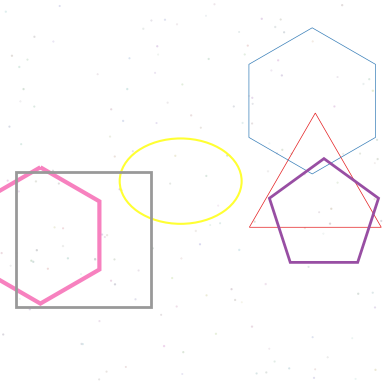[{"shape": "triangle", "thickness": 0.5, "radius": 0.99, "center": [0.819, 0.509]}, {"shape": "hexagon", "thickness": 0.5, "radius": 0.95, "center": [0.811, 0.738]}, {"shape": "pentagon", "thickness": 2, "radius": 0.74, "center": [0.841, 0.439]}, {"shape": "oval", "thickness": 1.5, "radius": 0.79, "center": [0.469, 0.529]}, {"shape": "hexagon", "thickness": 3, "radius": 0.88, "center": [0.105, 0.388]}, {"shape": "square", "thickness": 2, "radius": 0.88, "center": [0.217, 0.378]}]